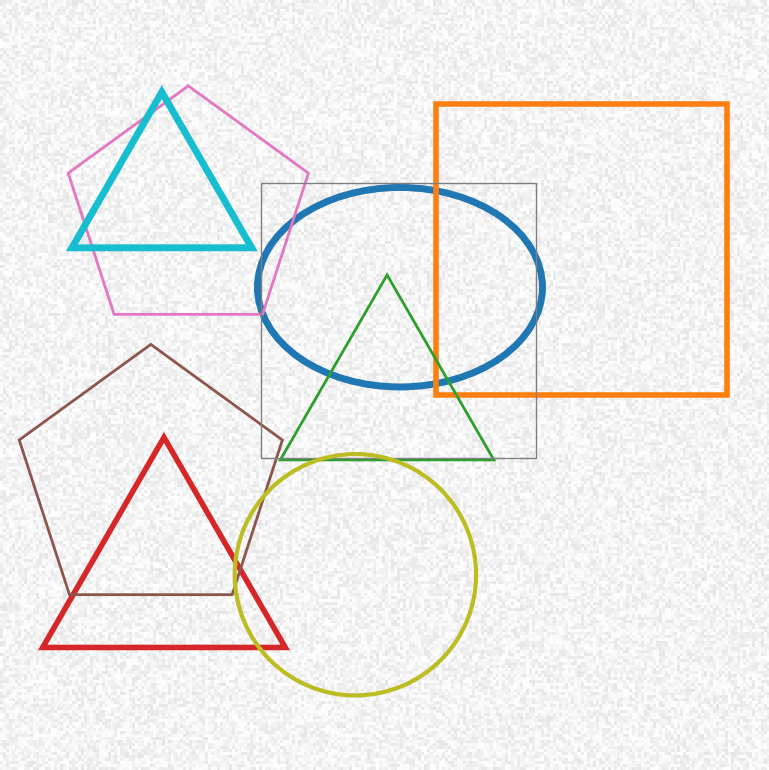[{"shape": "oval", "thickness": 2.5, "radius": 0.93, "center": [0.519, 0.627]}, {"shape": "square", "thickness": 2, "radius": 0.95, "center": [0.755, 0.676]}, {"shape": "triangle", "thickness": 1, "radius": 0.8, "center": [0.503, 0.483]}, {"shape": "triangle", "thickness": 2, "radius": 0.91, "center": [0.213, 0.25]}, {"shape": "pentagon", "thickness": 1, "radius": 0.9, "center": [0.196, 0.373]}, {"shape": "pentagon", "thickness": 1, "radius": 0.82, "center": [0.245, 0.724]}, {"shape": "square", "thickness": 0.5, "radius": 0.89, "center": [0.517, 0.584]}, {"shape": "circle", "thickness": 1.5, "radius": 0.78, "center": [0.462, 0.254]}, {"shape": "triangle", "thickness": 2.5, "radius": 0.67, "center": [0.21, 0.746]}]